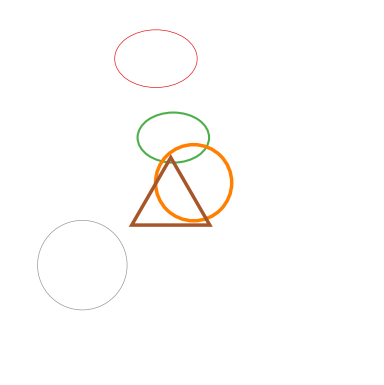[{"shape": "oval", "thickness": 0.5, "radius": 0.54, "center": [0.405, 0.848]}, {"shape": "oval", "thickness": 1.5, "radius": 0.46, "center": [0.45, 0.643]}, {"shape": "circle", "thickness": 2.5, "radius": 0.49, "center": [0.503, 0.525]}, {"shape": "triangle", "thickness": 2.5, "radius": 0.58, "center": [0.444, 0.474]}, {"shape": "circle", "thickness": 0.5, "radius": 0.58, "center": [0.214, 0.311]}]